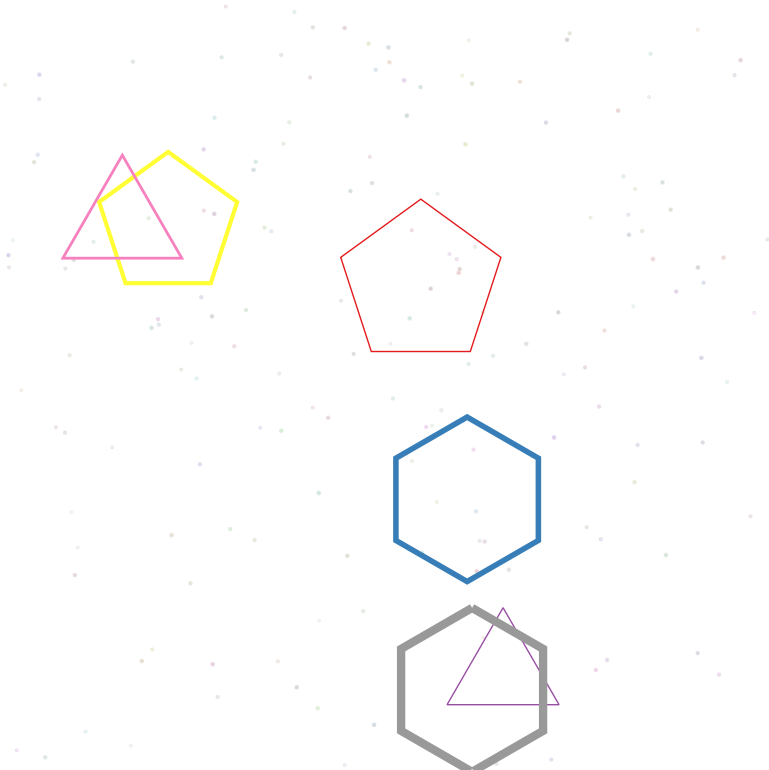[{"shape": "pentagon", "thickness": 0.5, "radius": 0.55, "center": [0.547, 0.632]}, {"shape": "hexagon", "thickness": 2, "radius": 0.53, "center": [0.607, 0.352]}, {"shape": "triangle", "thickness": 0.5, "radius": 0.42, "center": [0.653, 0.127]}, {"shape": "pentagon", "thickness": 1.5, "radius": 0.47, "center": [0.218, 0.709]}, {"shape": "triangle", "thickness": 1, "radius": 0.45, "center": [0.159, 0.709]}, {"shape": "hexagon", "thickness": 3, "radius": 0.53, "center": [0.613, 0.104]}]